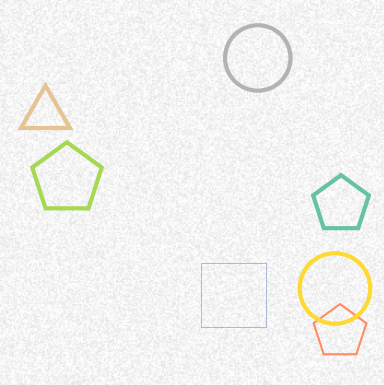[{"shape": "pentagon", "thickness": 3, "radius": 0.38, "center": [0.886, 0.469]}, {"shape": "pentagon", "thickness": 1.5, "radius": 0.36, "center": [0.883, 0.138]}, {"shape": "square", "thickness": 0.5, "radius": 0.42, "center": [0.606, 0.235]}, {"shape": "pentagon", "thickness": 3, "radius": 0.47, "center": [0.174, 0.536]}, {"shape": "circle", "thickness": 3, "radius": 0.46, "center": [0.87, 0.251]}, {"shape": "triangle", "thickness": 3, "radius": 0.37, "center": [0.118, 0.704]}, {"shape": "circle", "thickness": 3, "radius": 0.43, "center": [0.67, 0.849]}]